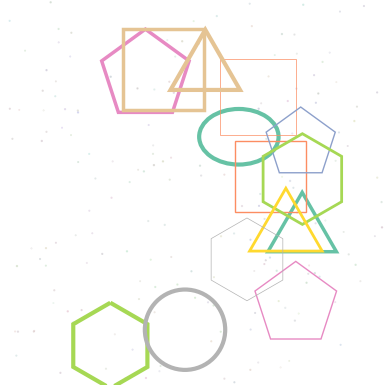[{"shape": "triangle", "thickness": 2.5, "radius": 0.51, "center": [0.785, 0.398]}, {"shape": "oval", "thickness": 3, "radius": 0.52, "center": [0.62, 0.645]}, {"shape": "square", "thickness": 0.5, "radius": 0.5, "center": [0.67, 0.749]}, {"shape": "square", "thickness": 1, "radius": 0.46, "center": [0.703, 0.543]}, {"shape": "pentagon", "thickness": 1, "radius": 0.47, "center": [0.781, 0.628]}, {"shape": "pentagon", "thickness": 2.5, "radius": 0.6, "center": [0.378, 0.805]}, {"shape": "pentagon", "thickness": 1, "radius": 0.56, "center": [0.768, 0.21]}, {"shape": "hexagon", "thickness": 2, "radius": 0.59, "center": [0.785, 0.535]}, {"shape": "hexagon", "thickness": 3, "radius": 0.56, "center": [0.287, 0.102]}, {"shape": "triangle", "thickness": 2, "radius": 0.54, "center": [0.743, 0.402]}, {"shape": "triangle", "thickness": 3, "radius": 0.52, "center": [0.533, 0.819]}, {"shape": "square", "thickness": 2.5, "radius": 0.53, "center": [0.424, 0.819]}, {"shape": "circle", "thickness": 3, "radius": 0.52, "center": [0.481, 0.144]}, {"shape": "hexagon", "thickness": 0.5, "radius": 0.54, "center": [0.642, 0.326]}]